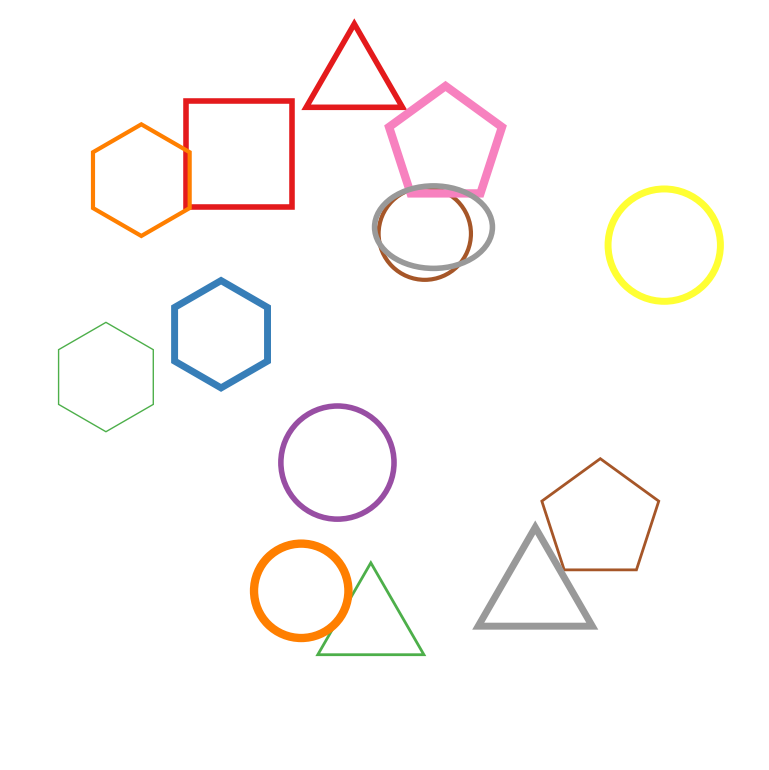[{"shape": "square", "thickness": 2, "radius": 0.34, "center": [0.31, 0.8]}, {"shape": "triangle", "thickness": 2, "radius": 0.36, "center": [0.46, 0.897]}, {"shape": "hexagon", "thickness": 2.5, "radius": 0.35, "center": [0.287, 0.566]}, {"shape": "triangle", "thickness": 1, "radius": 0.4, "center": [0.482, 0.19]}, {"shape": "hexagon", "thickness": 0.5, "radius": 0.36, "center": [0.138, 0.51]}, {"shape": "circle", "thickness": 2, "radius": 0.37, "center": [0.438, 0.399]}, {"shape": "circle", "thickness": 3, "radius": 0.31, "center": [0.391, 0.233]}, {"shape": "hexagon", "thickness": 1.5, "radius": 0.36, "center": [0.184, 0.766]}, {"shape": "circle", "thickness": 2.5, "radius": 0.36, "center": [0.863, 0.682]}, {"shape": "circle", "thickness": 1.5, "radius": 0.3, "center": [0.552, 0.697]}, {"shape": "pentagon", "thickness": 1, "radius": 0.4, "center": [0.78, 0.325]}, {"shape": "pentagon", "thickness": 3, "radius": 0.39, "center": [0.579, 0.811]}, {"shape": "triangle", "thickness": 2.5, "radius": 0.43, "center": [0.695, 0.23]}, {"shape": "oval", "thickness": 2, "radius": 0.38, "center": [0.563, 0.705]}]